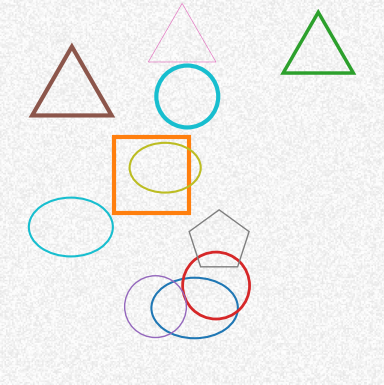[{"shape": "oval", "thickness": 1.5, "radius": 0.56, "center": [0.506, 0.2]}, {"shape": "square", "thickness": 3, "radius": 0.49, "center": [0.393, 0.546]}, {"shape": "triangle", "thickness": 2.5, "radius": 0.53, "center": [0.827, 0.863]}, {"shape": "circle", "thickness": 2, "radius": 0.43, "center": [0.561, 0.258]}, {"shape": "circle", "thickness": 1, "radius": 0.4, "center": [0.404, 0.204]}, {"shape": "triangle", "thickness": 3, "radius": 0.6, "center": [0.187, 0.76]}, {"shape": "triangle", "thickness": 0.5, "radius": 0.51, "center": [0.473, 0.89]}, {"shape": "pentagon", "thickness": 1, "radius": 0.41, "center": [0.569, 0.373]}, {"shape": "oval", "thickness": 1.5, "radius": 0.46, "center": [0.429, 0.564]}, {"shape": "circle", "thickness": 3, "radius": 0.4, "center": [0.486, 0.749]}, {"shape": "oval", "thickness": 1.5, "radius": 0.55, "center": [0.184, 0.41]}]